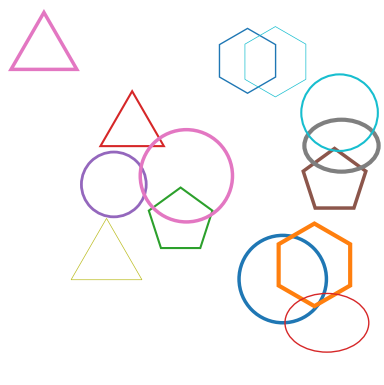[{"shape": "circle", "thickness": 2.5, "radius": 0.57, "center": [0.734, 0.275]}, {"shape": "hexagon", "thickness": 1, "radius": 0.42, "center": [0.643, 0.842]}, {"shape": "hexagon", "thickness": 3, "radius": 0.54, "center": [0.817, 0.312]}, {"shape": "pentagon", "thickness": 1.5, "radius": 0.43, "center": [0.469, 0.426]}, {"shape": "oval", "thickness": 1, "radius": 0.54, "center": [0.849, 0.162]}, {"shape": "triangle", "thickness": 1.5, "radius": 0.48, "center": [0.343, 0.668]}, {"shape": "circle", "thickness": 2, "radius": 0.42, "center": [0.296, 0.521]}, {"shape": "pentagon", "thickness": 2.5, "radius": 0.43, "center": [0.869, 0.529]}, {"shape": "circle", "thickness": 2.5, "radius": 0.6, "center": [0.484, 0.543]}, {"shape": "triangle", "thickness": 2.5, "radius": 0.49, "center": [0.114, 0.869]}, {"shape": "oval", "thickness": 3, "radius": 0.48, "center": [0.887, 0.622]}, {"shape": "triangle", "thickness": 0.5, "radius": 0.53, "center": [0.277, 0.327]}, {"shape": "hexagon", "thickness": 0.5, "radius": 0.46, "center": [0.715, 0.84]}, {"shape": "circle", "thickness": 1.5, "radius": 0.5, "center": [0.882, 0.707]}]